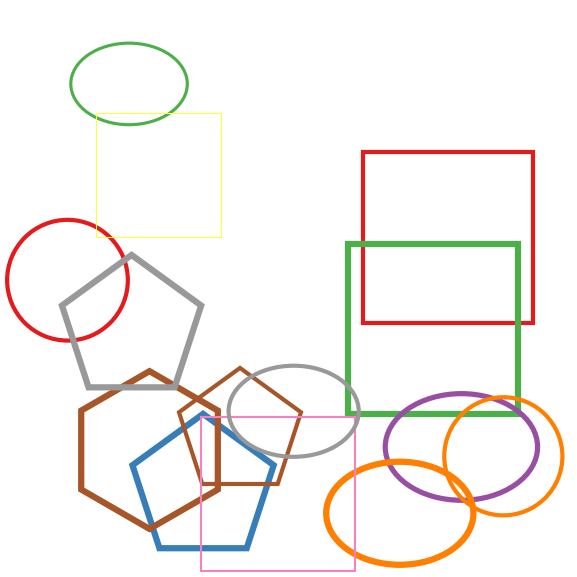[{"shape": "square", "thickness": 2, "radius": 0.74, "center": [0.776, 0.588]}, {"shape": "circle", "thickness": 2, "radius": 0.52, "center": [0.117, 0.514]}, {"shape": "pentagon", "thickness": 3, "radius": 0.64, "center": [0.352, 0.154]}, {"shape": "square", "thickness": 3, "radius": 0.73, "center": [0.75, 0.429]}, {"shape": "oval", "thickness": 1.5, "radius": 0.5, "center": [0.223, 0.854]}, {"shape": "oval", "thickness": 2.5, "radius": 0.66, "center": [0.799, 0.225]}, {"shape": "circle", "thickness": 2, "radius": 0.51, "center": [0.872, 0.209]}, {"shape": "oval", "thickness": 3, "radius": 0.64, "center": [0.692, 0.11]}, {"shape": "square", "thickness": 0.5, "radius": 0.54, "center": [0.275, 0.696]}, {"shape": "hexagon", "thickness": 3, "radius": 0.68, "center": [0.259, 0.22]}, {"shape": "pentagon", "thickness": 2, "radius": 0.56, "center": [0.416, 0.251]}, {"shape": "square", "thickness": 1, "radius": 0.67, "center": [0.482, 0.143]}, {"shape": "oval", "thickness": 2, "radius": 0.56, "center": [0.509, 0.287]}, {"shape": "pentagon", "thickness": 3, "radius": 0.63, "center": [0.228, 0.431]}]